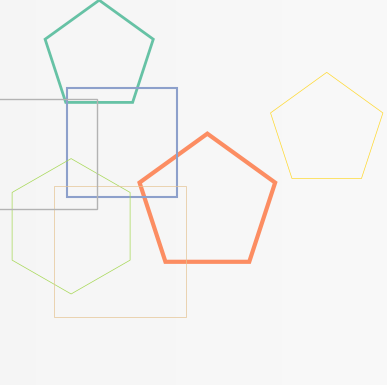[{"shape": "pentagon", "thickness": 2, "radius": 0.73, "center": [0.256, 0.853]}, {"shape": "pentagon", "thickness": 3, "radius": 0.92, "center": [0.535, 0.469]}, {"shape": "square", "thickness": 1.5, "radius": 0.71, "center": [0.315, 0.63]}, {"shape": "hexagon", "thickness": 0.5, "radius": 0.88, "center": [0.184, 0.412]}, {"shape": "pentagon", "thickness": 0.5, "radius": 0.76, "center": [0.843, 0.66]}, {"shape": "square", "thickness": 0.5, "radius": 0.85, "center": [0.31, 0.346]}, {"shape": "square", "thickness": 1, "radius": 0.71, "center": [0.108, 0.6]}]